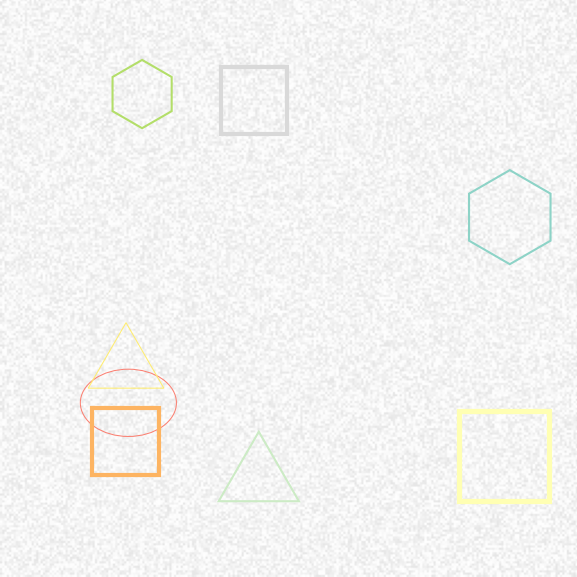[{"shape": "hexagon", "thickness": 1, "radius": 0.41, "center": [0.883, 0.623]}, {"shape": "square", "thickness": 2.5, "radius": 0.39, "center": [0.873, 0.21]}, {"shape": "oval", "thickness": 0.5, "radius": 0.42, "center": [0.222, 0.302]}, {"shape": "square", "thickness": 2, "radius": 0.29, "center": [0.217, 0.235]}, {"shape": "hexagon", "thickness": 1, "radius": 0.3, "center": [0.246, 0.836]}, {"shape": "square", "thickness": 2, "radius": 0.29, "center": [0.44, 0.825]}, {"shape": "triangle", "thickness": 1, "radius": 0.4, "center": [0.448, 0.171]}, {"shape": "triangle", "thickness": 0.5, "radius": 0.38, "center": [0.218, 0.365]}]